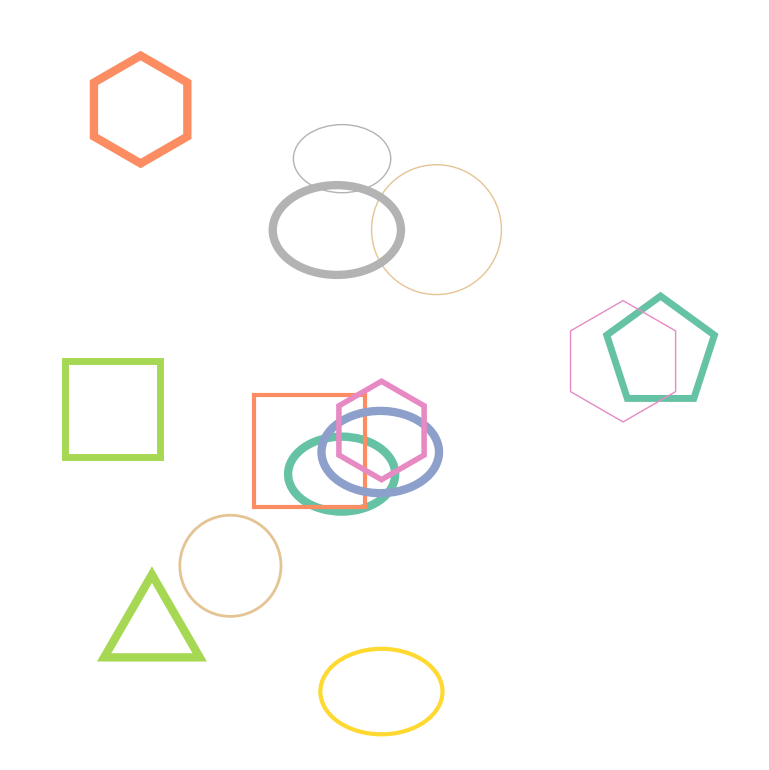[{"shape": "oval", "thickness": 3, "radius": 0.35, "center": [0.444, 0.384]}, {"shape": "pentagon", "thickness": 2.5, "radius": 0.37, "center": [0.858, 0.542]}, {"shape": "hexagon", "thickness": 3, "radius": 0.35, "center": [0.183, 0.858]}, {"shape": "square", "thickness": 1.5, "radius": 0.36, "center": [0.402, 0.414]}, {"shape": "oval", "thickness": 3, "radius": 0.38, "center": [0.494, 0.413]}, {"shape": "hexagon", "thickness": 2, "radius": 0.32, "center": [0.495, 0.441]}, {"shape": "hexagon", "thickness": 0.5, "radius": 0.39, "center": [0.809, 0.531]}, {"shape": "square", "thickness": 2.5, "radius": 0.31, "center": [0.146, 0.469]}, {"shape": "triangle", "thickness": 3, "radius": 0.36, "center": [0.197, 0.182]}, {"shape": "oval", "thickness": 1.5, "radius": 0.4, "center": [0.495, 0.102]}, {"shape": "circle", "thickness": 0.5, "radius": 0.42, "center": [0.567, 0.702]}, {"shape": "circle", "thickness": 1, "radius": 0.33, "center": [0.299, 0.265]}, {"shape": "oval", "thickness": 3, "radius": 0.42, "center": [0.437, 0.701]}, {"shape": "oval", "thickness": 0.5, "radius": 0.32, "center": [0.444, 0.794]}]